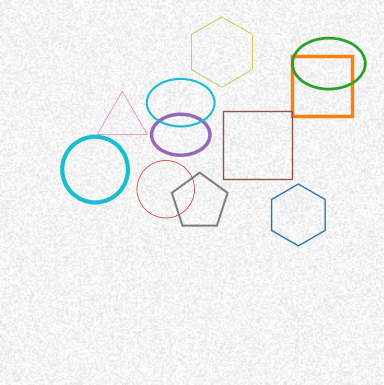[{"shape": "hexagon", "thickness": 1, "radius": 0.4, "center": [0.775, 0.442]}, {"shape": "square", "thickness": 2.5, "radius": 0.39, "center": [0.836, 0.776]}, {"shape": "oval", "thickness": 2, "radius": 0.47, "center": [0.854, 0.835]}, {"shape": "circle", "thickness": 0.5, "radius": 0.37, "center": [0.431, 0.509]}, {"shape": "oval", "thickness": 2.5, "radius": 0.38, "center": [0.469, 0.65]}, {"shape": "square", "thickness": 1, "radius": 0.44, "center": [0.669, 0.623]}, {"shape": "triangle", "thickness": 0.5, "radius": 0.38, "center": [0.318, 0.688]}, {"shape": "pentagon", "thickness": 1.5, "radius": 0.38, "center": [0.519, 0.476]}, {"shape": "hexagon", "thickness": 0.5, "radius": 0.46, "center": [0.576, 0.865]}, {"shape": "oval", "thickness": 1.5, "radius": 0.44, "center": [0.469, 0.733]}, {"shape": "circle", "thickness": 3, "radius": 0.43, "center": [0.247, 0.56]}]